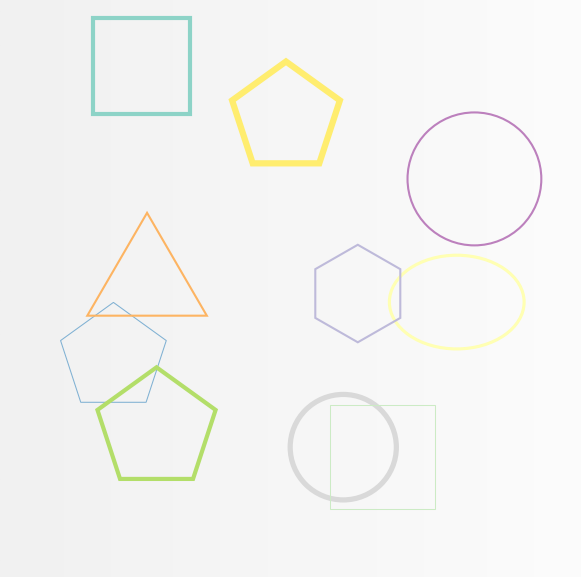[{"shape": "square", "thickness": 2, "radius": 0.42, "center": [0.244, 0.885]}, {"shape": "oval", "thickness": 1.5, "radius": 0.58, "center": [0.786, 0.476]}, {"shape": "hexagon", "thickness": 1, "radius": 0.42, "center": [0.616, 0.491]}, {"shape": "pentagon", "thickness": 0.5, "radius": 0.48, "center": [0.195, 0.38]}, {"shape": "triangle", "thickness": 1, "radius": 0.59, "center": [0.253, 0.512]}, {"shape": "pentagon", "thickness": 2, "radius": 0.53, "center": [0.269, 0.256]}, {"shape": "circle", "thickness": 2.5, "radius": 0.46, "center": [0.591, 0.225]}, {"shape": "circle", "thickness": 1, "radius": 0.58, "center": [0.816, 0.689]}, {"shape": "square", "thickness": 0.5, "radius": 0.45, "center": [0.658, 0.208]}, {"shape": "pentagon", "thickness": 3, "radius": 0.49, "center": [0.492, 0.795]}]